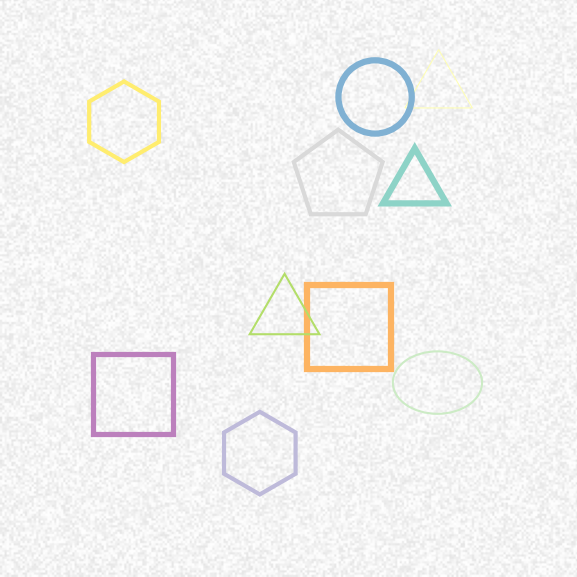[{"shape": "triangle", "thickness": 3, "radius": 0.32, "center": [0.718, 0.679]}, {"shape": "triangle", "thickness": 0.5, "radius": 0.34, "center": [0.76, 0.846]}, {"shape": "hexagon", "thickness": 2, "radius": 0.36, "center": [0.45, 0.215]}, {"shape": "circle", "thickness": 3, "radius": 0.32, "center": [0.649, 0.831]}, {"shape": "square", "thickness": 3, "radius": 0.36, "center": [0.604, 0.433]}, {"shape": "triangle", "thickness": 1, "radius": 0.35, "center": [0.493, 0.455]}, {"shape": "pentagon", "thickness": 2, "radius": 0.4, "center": [0.586, 0.694]}, {"shape": "square", "thickness": 2.5, "radius": 0.35, "center": [0.231, 0.317]}, {"shape": "oval", "thickness": 1, "radius": 0.39, "center": [0.757, 0.337]}, {"shape": "hexagon", "thickness": 2, "radius": 0.35, "center": [0.215, 0.788]}]